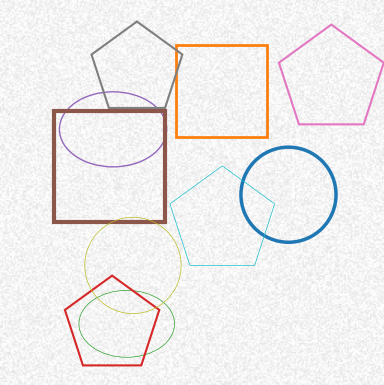[{"shape": "circle", "thickness": 2.5, "radius": 0.62, "center": [0.749, 0.494]}, {"shape": "square", "thickness": 2, "radius": 0.59, "center": [0.575, 0.764]}, {"shape": "oval", "thickness": 0.5, "radius": 0.62, "center": [0.329, 0.159]}, {"shape": "pentagon", "thickness": 1.5, "radius": 0.64, "center": [0.291, 0.155]}, {"shape": "oval", "thickness": 1, "radius": 0.7, "center": [0.294, 0.664]}, {"shape": "square", "thickness": 3, "radius": 0.72, "center": [0.285, 0.568]}, {"shape": "pentagon", "thickness": 1.5, "radius": 0.72, "center": [0.861, 0.793]}, {"shape": "pentagon", "thickness": 1.5, "radius": 0.62, "center": [0.356, 0.82]}, {"shape": "circle", "thickness": 0.5, "radius": 0.63, "center": [0.345, 0.311]}, {"shape": "pentagon", "thickness": 0.5, "radius": 0.71, "center": [0.577, 0.426]}]